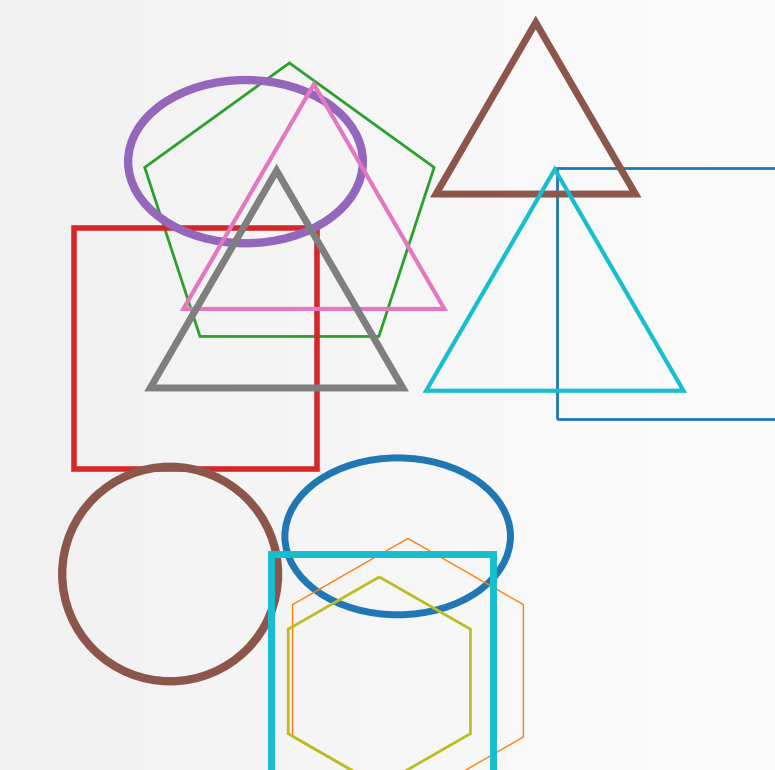[{"shape": "oval", "thickness": 2.5, "radius": 0.73, "center": [0.513, 0.303]}, {"shape": "square", "thickness": 1, "radius": 0.81, "center": [0.882, 0.619]}, {"shape": "hexagon", "thickness": 0.5, "radius": 0.86, "center": [0.526, 0.129]}, {"shape": "pentagon", "thickness": 1, "radius": 0.98, "center": [0.373, 0.722]}, {"shape": "square", "thickness": 2, "radius": 0.78, "center": [0.253, 0.548]}, {"shape": "oval", "thickness": 3, "radius": 0.76, "center": [0.317, 0.79]}, {"shape": "triangle", "thickness": 2.5, "radius": 0.74, "center": [0.691, 0.822]}, {"shape": "circle", "thickness": 3, "radius": 0.7, "center": [0.22, 0.255]}, {"shape": "triangle", "thickness": 1.5, "radius": 0.97, "center": [0.405, 0.696]}, {"shape": "triangle", "thickness": 2.5, "radius": 0.94, "center": [0.357, 0.59]}, {"shape": "hexagon", "thickness": 1, "radius": 0.68, "center": [0.489, 0.115]}, {"shape": "triangle", "thickness": 1.5, "radius": 0.96, "center": [0.716, 0.588]}, {"shape": "square", "thickness": 2.5, "radius": 0.72, "center": [0.493, 0.137]}]